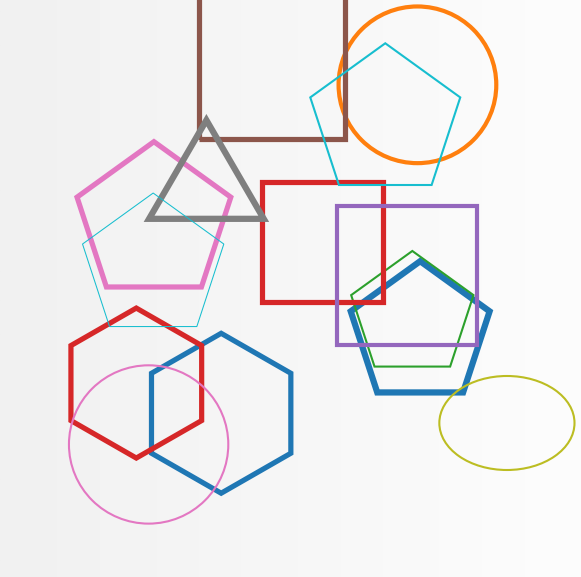[{"shape": "hexagon", "thickness": 2.5, "radius": 0.69, "center": [0.381, 0.284]}, {"shape": "pentagon", "thickness": 3, "radius": 0.63, "center": [0.723, 0.421]}, {"shape": "circle", "thickness": 2, "radius": 0.68, "center": [0.718, 0.852]}, {"shape": "pentagon", "thickness": 1, "radius": 0.55, "center": [0.709, 0.454]}, {"shape": "hexagon", "thickness": 2.5, "radius": 0.65, "center": [0.234, 0.336]}, {"shape": "square", "thickness": 2.5, "radius": 0.52, "center": [0.555, 0.581]}, {"shape": "square", "thickness": 2, "radius": 0.61, "center": [0.7, 0.522]}, {"shape": "square", "thickness": 2.5, "radius": 0.63, "center": [0.468, 0.884]}, {"shape": "circle", "thickness": 1, "radius": 0.69, "center": [0.256, 0.229]}, {"shape": "pentagon", "thickness": 2.5, "radius": 0.7, "center": [0.265, 0.615]}, {"shape": "triangle", "thickness": 3, "radius": 0.57, "center": [0.355, 0.677]}, {"shape": "oval", "thickness": 1, "radius": 0.58, "center": [0.872, 0.267]}, {"shape": "pentagon", "thickness": 1, "radius": 0.68, "center": [0.663, 0.789]}, {"shape": "pentagon", "thickness": 0.5, "radius": 0.64, "center": [0.264, 0.537]}]